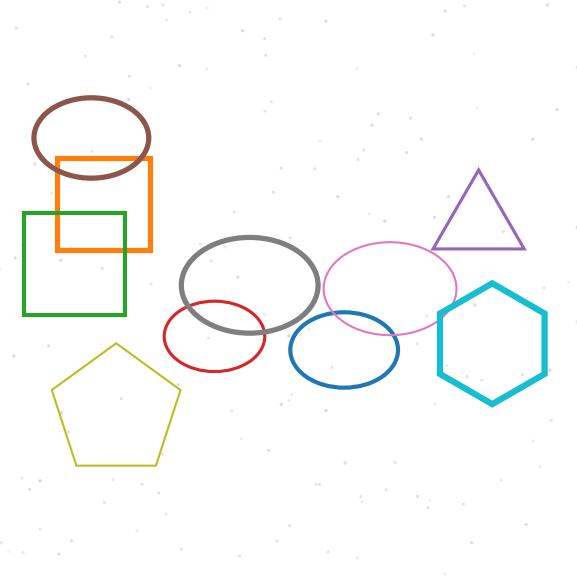[{"shape": "oval", "thickness": 2, "radius": 0.47, "center": [0.596, 0.393]}, {"shape": "square", "thickness": 2.5, "radius": 0.4, "center": [0.179, 0.646]}, {"shape": "square", "thickness": 2, "radius": 0.44, "center": [0.129, 0.542]}, {"shape": "oval", "thickness": 1.5, "radius": 0.44, "center": [0.371, 0.417]}, {"shape": "triangle", "thickness": 1.5, "radius": 0.46, "center": [0.829, 0.614]}, {"shape": "oval", "thickness": 2.5, "radius": 0.5, "center": [0.158, 0.76]}, {"shape": "oval", "thickness": 1, "radius": 0.57, "center": [0.675, 0.499]}, {"shape": "oval", "thickness": 2.5, "radius": 0.59, "center": [0.432, 0.505]}, {"shape": "pentagon", "thickness": 1, "radius": 0.59, "center": [0.201, 0.288]}, {"shape": "hexagon", "thickness": 3, "radius": 0.52, "center": [0.852, 0.404]}]